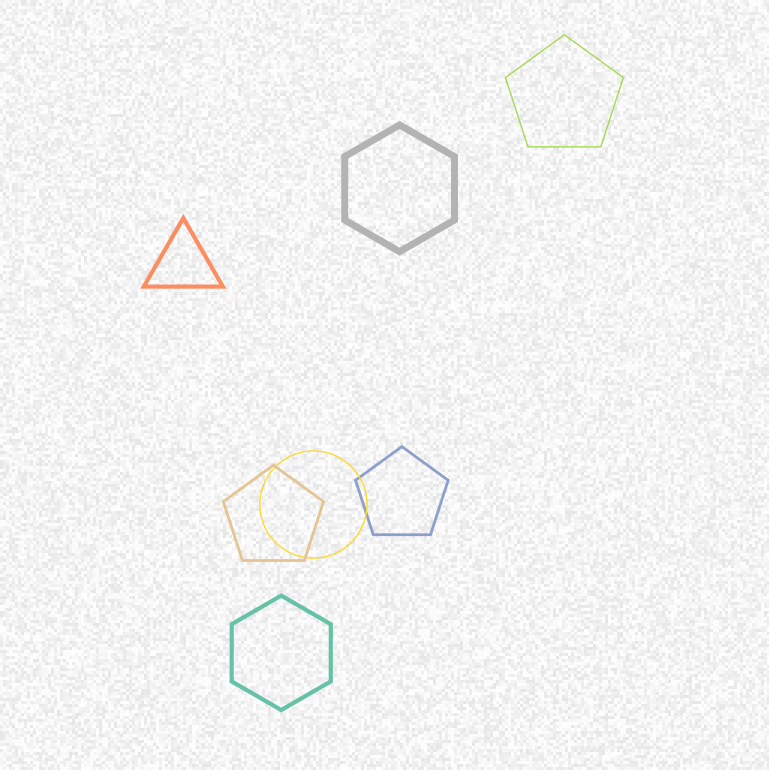[{"shape": "hexagon", "thickness": 1.5, "radius": 0.37, "center": [0.365, 0.152]}, {"shape": "triangle", "thickness": 1.5, "radius": 0.3, "center": [0.238, 0.657]}, {"shape": "pentagon", "thickness": 1, "radius": 0.32, "center": [0.522, 0.357]}, {"shape": "pentagon", "thickness": 0.5, "radius": 0.4, "center": [0.733, 0.874]}, {"shape": "circle", "thickness": 0.5, "radius": 0.35, "center": [0.407, 0.345]}, {"shape": "pentagon", "thickness": 1, "radius": 0.34, "center": [0.355, 0.327]}, {"shape": "hexagon", "thickness": 2.5, "radius": 0.41, "center": [0.519, 0.755]}]